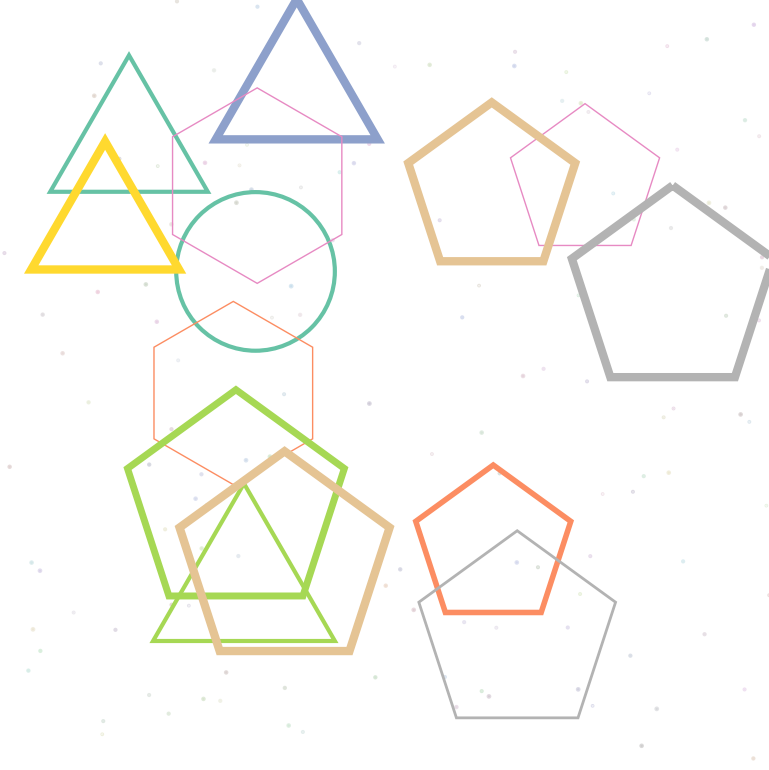[{"shape": "triangle", "thickness": 1.5, "radius": 0.59, "center": [0.168, 0.81]}, {"shape": "circle", "thickness": 1.5, "radius": 0.52, "center": [0.332, 0.648]}, {"shape": "pentagon", "thickness": 2, "radius": 0.53, "center": [0.641, 0.29]}, {"shape": "hexagon", "thickness": 0.5, "radius": 0.59, "center": [0.303, 0.49]}, {"shape": "triangle", "thickness": 3, "radius": 0.61, "center": [0.385, 0.88]}, {"shape": "hexagon", "thickness": 0.5, "radius": 0.63, "center": [0.334, 0.759]}, {"shape": "pentagon", "thickness": 0.5, "radius": 0.51, "center": [0.76, 0.764]}, {"shape": "pentagon", "thickness": 2.5, "radius": 0.74, "center": [0.306, 0.346]}, {"shape": "triangle", "thickness": 1.5, "radius": 0.68, "center": [0.317, 0.236]}, {"shape": "triangle", "thickness": 3, "radius": 0.55, "center": [0.137, 0.705]}, {"shape": "pentagon", "thickness": 3, "radius": 0.72, "center": [0.37, 0.271]}, {"shape": "pentagon", "thickness": 3, "radius": 0.57, "center": [0.639, 0.753]}, {"shape": "pentagon", "thickness": 1, "radius": 0.67, "center": [0.672, 0.176]}, {"shape": "pentagon", "thickness": 3, "radius": 0.69, "center": [0.874, 0.622]}]